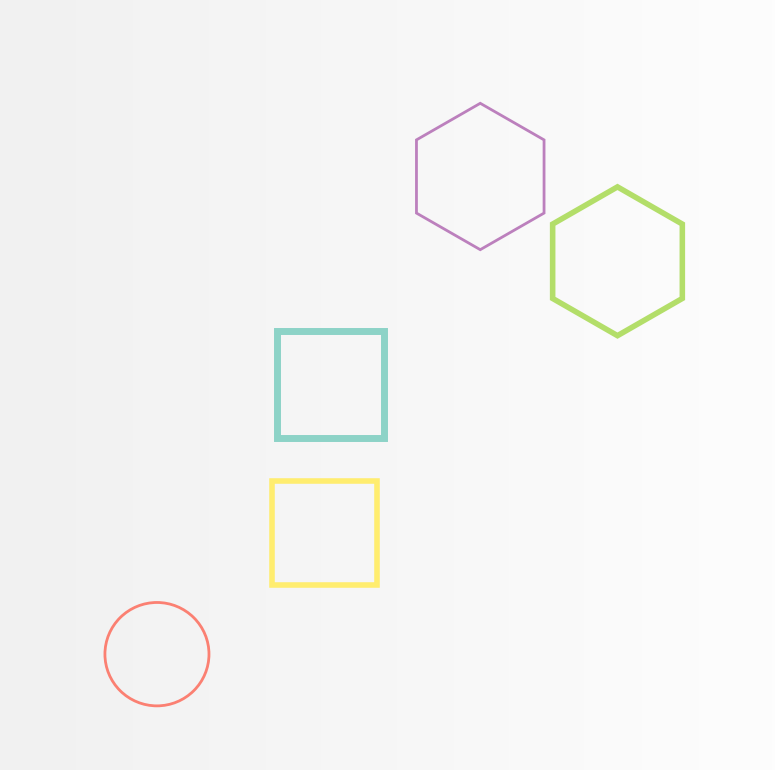[{"shape": "square", "thickness": 2.5, "radius": 0.35, "center": [0.426, 0.501]}, {"shape": "circle", "thickness": 1, "radius": 0.34, "center": [0.203, 0.15]}, {"shape": "hexagon", "thickness": 2, "radius": 0.48, "center": [0.797, 0.661]}, {"shape": "hexagon", "thickness": 1, "radius": 0.48, "center": [0.62, 0.771]}, {"shape": "square", "thickness": 2, "radius": 0.34, "center": [0.419, 0.307]}]